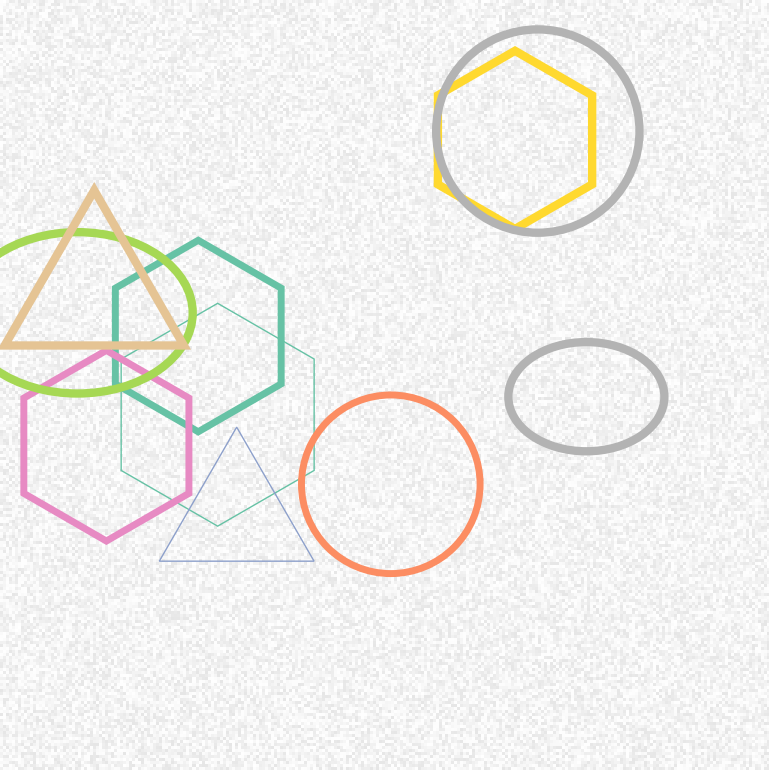[{"shape": "hexagon", "thickness": 0.5, "radius": 0.72, "center": [0.283, 0.461]}, {"shape": "hexagon", "thickness": 2.5, "radius": 0.62, "center": [0.257, 0.564]}, {"shape": "circle", "thickness": 2.5, "radius": 0.58, "center": [0.508, 0.371]}, {"shape": "triangle", "thickness": 0.5, "radius": 0.58, "center": [0.307, 0.329]}, {"shape": "hexagon", "thickness": 2.5, "radius": 0.62, "center": [0.138, 0.421]}, {"shape": "oval", "thickness": 3, "radius": 0.75, "center": [0.101, 0.594]}, {"shape": "hexagon", "thickness": 3, "radius": 0.58, "center": [0.669, 0.818]}, {"shape": "triangle", "thickness": 3, "radius": 0.67, "center": [0.122, 0.618]}, {"shape": "oval", "thickness": 3, "radius": 0.51, "center": [0.762, 0.485]}, {"shape": "circle", "thickness": 3, "radius": 0.66, "center": [0.698, 0.83]}]